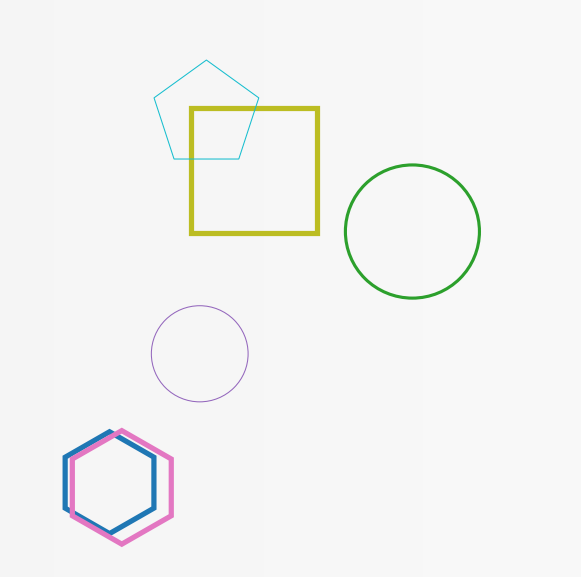[{"shape": "hexagon", "thickness": 2.5, "radius": 0.44, "center": [0.188, 0.163]}, {"shape": "circle", "thickness": 1.5, "radius": 0.58, "center": [0.71, 0.598]}, {"shape": "circle", "thickness": 0.5, "radius": 0.42, "center": [0.344, 0.387]}, {"shape": "hexagon", "thickness": 2.5, "radius": 0.49, "center": [0.21, 0.155]}, {"shape": "square", "thickness": 2.5, "radius": 0.54, "center": [0.437, 0.704]}, {"shape": "pentagon", "thickness": 0.5, "radius": 0.47, "center": [0.355, 0.8]}]